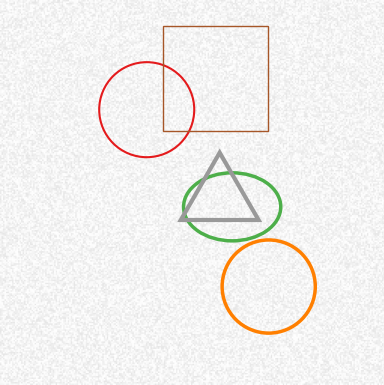[{"shape": "circle", "thickness": 1.5, "radius": 0.62, "center": [0.381, 0.715]}, {"shape": "oval", "thickness": 2.5, "radius": 0.63, "center": [0.603, 0.463]}, {"shape": "circle", "thickness": 2.5, "radius": 0.6, "center": [0.698, 0.256]}, {"shape": "square", "thickness": 1, "radius": 0.69, "center": [0.56, 0.796]}, {"shape": "triangle", "thickness": 3, "radius": 0.58, "center": [0.571, 0.487]}]